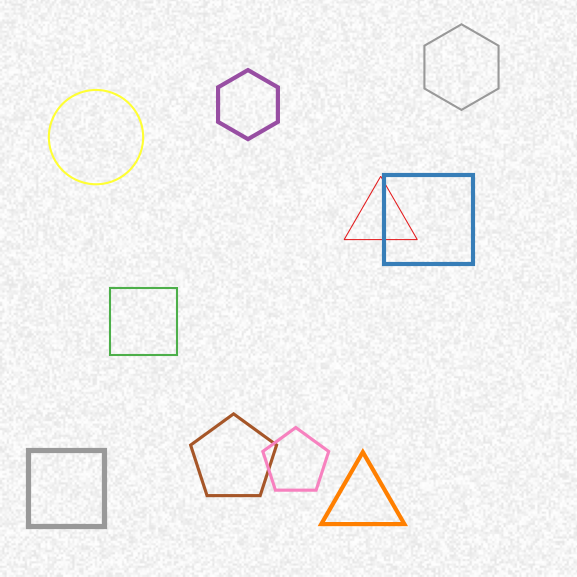[{"shape": "triangle", "thickness": 0.5, "radius": 0.37, "center": [0.659, 0.621]}, {"shape": "square", "thickness": 2, "radius": 0.39, "center": [0.742, 0.62]}, {"shape": "square", "thickness": 1, "radius": 0.29, "center": [0.248, 0.443]}, {"shape": "hexagon", "thickness": 2, "radius": 0.3, "center": [0.429, 0.818]}, {"shape": "triangle", "thickness": 2, "radius": 0.42, "center": [0.628, 0.133]}, {"shape": "circle", "thickness": 1, "radius": 0.41, "center": [0.166, 0.762]}, {"shape": "pentagon", "thickness": 1.5, "radius": 0.39, "center": [0.404, 0.204]}, {"shape": "pentagon", "thickness": 1.5, "radius": 0.3, "center": [0.512, 0.199]}, {"shape": "square", "thickness": 2.5, "radius": 0.33, "center": [0.114, 0.154]}, {"shape": "hexagon", "thickness": 1, "radius": 0.37, "center": [0.799, 0.883]}]